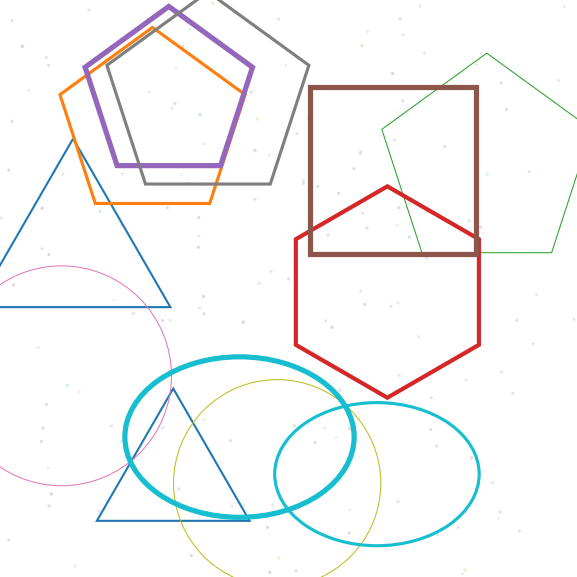[{"shape": "triangle", "thickness": 1, "radius": 0.76, "center": [0.3, 0.174]}, {"shape": "triangle", "thickness": 1, "radius": 0.97, "center": [0.127, 0.565]}, {"shape": "pentagon", "thickness": 1.5, "radius": 0.84, "center": [0.264, 0.783]}, {"shape": "pentagon", "thickness": 0.5, "radius": 0.96, "center": [0.843, 0.716]}, {"shape": "hexagon", "thickness": 2, "radius": 0.91, "center": [0.671, 0.493]}, {"shape": "pentagon", "thickness": 2.5, "radius": 0.76, "center": [0.292, 0.836]}, {"shape": "square", "thickness": 2.5, "radius": 0.72, "center": [0.68, 0.703]}, {"shape": "circle", "thickness": 0.5, "radius": 0.95, "center": [0.107, 0.348]}, {"shape": "pentagon", "thickness": 1.5, "radius": 0.92, "center": [0.36, 0.829]}, {"shape": "circle", "thickness": 0.5, "radius": 0.9, "center": [0.48, 0.162]}, {"shape": "oval", "thickness": 1.5, "radius": 0.89, "center": [0.653, 0.178]}, {"shape": "oval", "thickness": 2.5, "radius": 0.99, "center": [0.415, 0.242]}]